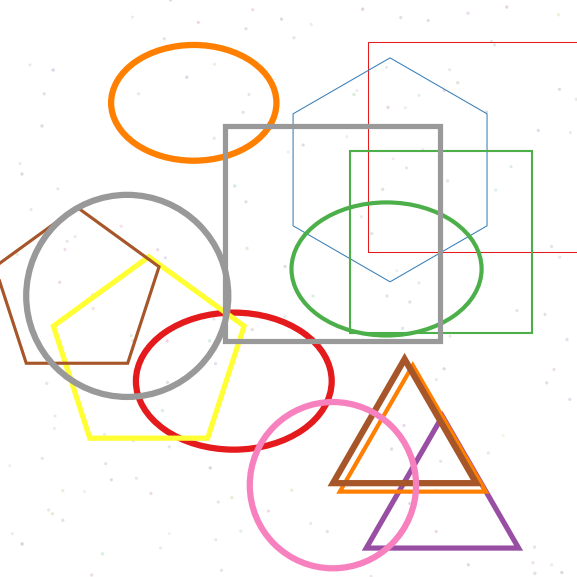[{"shape": "square", "thickness": 0.5, "radius": 0.91, "center": [0.82, 0.745]}, {"shape": "oval", "thickness": 3, "radius": 0.85, "center": [0.405, 0.339]}, {"shape": "hexagon", "thickness": 0.5, "radius": 0.97, "center": [0.675, 0.705]}, {"shape": "oval", "thickness": 2, "radius": 0.82, "center": [0.669, 0.533]}, {"shape": "square", "thickness": 1, "radius": 0.79, "center": [0.763, 0.58]}, {"shape": "triangle", "thickness": 2.5, "radius": 0.76, "center": [0.766, 0.126]}, {"shape": "triangle", "thickness": 2, "radius": 0.73, "center": [0.715, 0.221]}, {"shape": "oval", "thickness": 3, "radius": 0.72, "center": [0.336, 0.821]}, {"shape": "pentagon", "thickness": 2.5, "radius": 0.87, "center": [0.258, 0.381]}, {"shape": "pentagon", "thickness": 1.5, "radius": 0.75, "center": [0.133, 0.491]}, {"shape": "triangle", "thickness": 3, "radius": 0.72, "center": [0.701, 0.234]}, {"shape": "circle", "thickness": 3, "radius": 0.72, "center": [0.576, 0.159]}, {"shape": "square", "thickness": 2.5, "radius": 0.93, "center": [0.576, 0.595]}, {"shape": "circle", "thickness": 3, "radius": 0.87, "center": [0.22, 0.487]}]